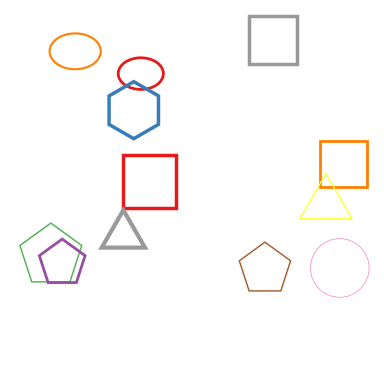[{"shape": "oval", "thickness": 2, "radius": 0.29, "center": [0.366, 0.809]}, {"shape": "square", "thickness": 2.5, "radius": 0.35, "center": [0.389, 0.529]}, {"shape": "hexagon", "thickness": 2.5, "radius": 0.37, "center": [0.347, 0.714]}, {"shape": "pentagon", "thickness": 1, "radius": 0.42, "center": [0.132, 0.336]}, {"shape": "pentagon", "thickness": 2, "radius": 0.31, "center": [0.162, 0.317]}, {"shape": "square", "thickness": 2, "radius": 0.3, "center": [0.892, 0.573]}, {"shape": "oval", "thickness": 1.5, "radius": 0.33, "center": [0.195, 0.867]}, {"shape": "triangle", "thickness": 1, "radius": 0.39, "center": [0.847, 0.471]}, {"shape": "pentagon", "thickness": 1, "radius": 0.35, "center": [0.688, 0.301]}, {"shape": "circle", "thickness": 0.5, "radius": 0.38, "center": [0.883, 0.304]}, {"shape": "triangle", "thickness": 3, "radius": 0.32, "center": [0.32, 0.389]}, {"shape": "square", "thickness": 2.5, "radius": 0.31, "center": [0.709, 0.896]}]